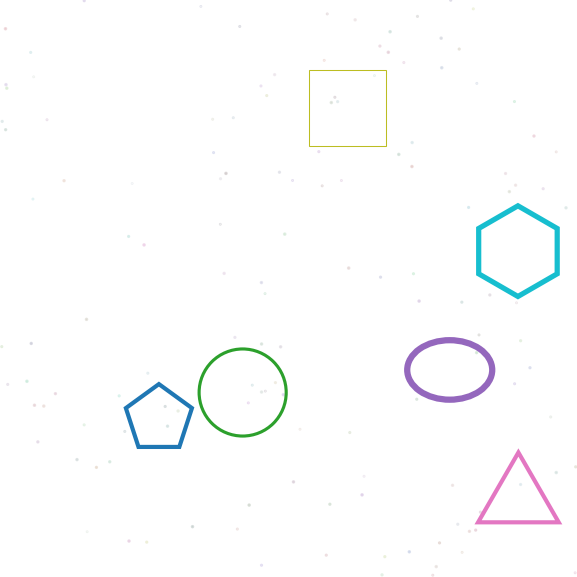[{"shape": "pentagon", "thickness": 2, "radius": 0.3, "center": [0.275, 0.274]}, {"shape": "circle", "thickness": 1.5, "radius": 0.38, "center": [0.42, 0.319]}, {"shape": "oval", "thickness": 3, "radius": 0.37, "center": [0.779, 0.359]}, {"shape": "triangle", "thickness": 2, "radius": 0.4, "center": [0.898, 0.135]}, {"shape": "square", "thickness": 0.5, "radius": 0.33, "center": [0.601, 0.812]}, {"shape": "hexagon", "thickness": 2.5, "radius": 0.39, "center": [0.897, 0.564]}]